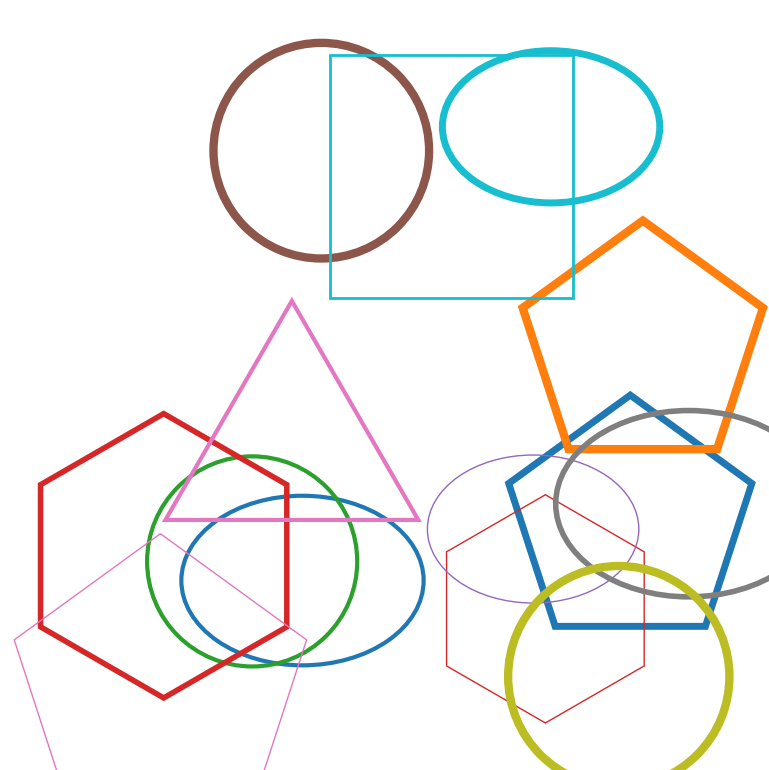[{"shape": "oval", "thickness": 1.5, "radius": 0.79, "center": [0.393, 0.246]}, {"shape": "pentagon", "thickness": 2.5, "radius": 0.83, "center": [0.819, 0.321]}, {"shape": "pentagon", "thickness": 3, "radius": 0.82, "center": [0.835, 0.549]}, {"shape": "circle", "thickness": 1.5, "radius": 0.68, "center": [0.327, 0.271]}, {"shape": "hexagon", "thickness": 2, "radius": 0.92, "center": [0.213, 0.278]}, {"shape": "hexagon", "thickness": 0.5, "radius": 0.74, "center": [0.708, 0.209]}, {"shape": "oval", "thickness": 0.5, "radius": 0.69, "center": [0.692, 0.313]}, {"shape": "circle", "thickness": 3, "radius": 0.7, "center": [0.417, 0.804]}, {"shape": "triangle", "thickness": 1.5, "radius": 0.95, "center": [0.379, 0.42]}, {"shape": "pentagon", "thickness": 0.5, "radius": 1.0, "center": [0.208, 0.107]}, {"shape": "oval", "thickness": 2, "radius": 0.86, "center": [0.895, 0.346]}, {"shape": "circle", "thickness": 3, "radius": 0.72, "center": [0.804, 0.121]}, {"shape": "square", "thickness": 1, "radius": 0.79, "center": [0.586, 0.771]}, {"shape": "oval", "thickness": 2.5, "radius": 0.71, "center": [0.716, 0.835]}]